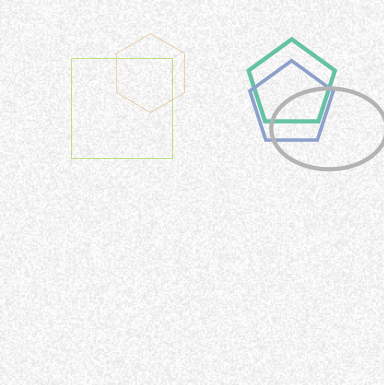[{"shape": "pentagon", "thickness": 3, "radius": 0.59, "center": [0.758, 0.78]}, {"shape": "pentagon", "thickness": 2.5, "radius": 0.57, "center": [0.757, 0.728]}, {"shape": "square", "thickness": 0.5, "radius": 0.65, "center": [0.316, 0.72]}, {"shape": "hexagon", "thickness": 0.5, "radius": 0.51, "center": [0.391, 0.81]}, {"shape": "oval", "thickness": 3, "radius": 0.75, "center": [0.855, 0.665]}]